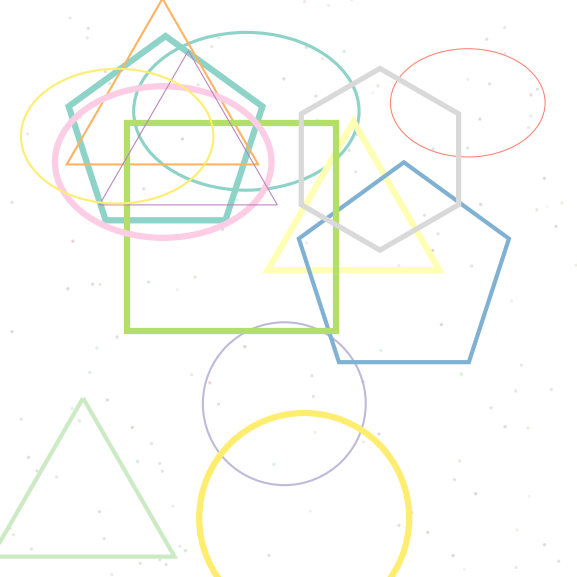[{"shape": "oval", "thickness": 1.5, "radius": 0.98, "center": [0.427, 0.806]}, {"shape": "pentagon", "thickness": 3, "radius": 0.88, "center": [0.287, 0.76]}, {"shape": "triangle", "thickness": 3, "radius": 0.86, "center": [0.612, 0.617]}, {"shape": "circle", "thickness": 1, "radius": 0.71, "center": [0.492, 0.3]}, {"shape": "oval", "thickness": 0.5, "radius": 0.67, "center": [0.81, 0.821]}, {"shape": "pentagon", "thickness": 2, "radius": 0.96, "center": [0.699, 0.527]}, {"shape": "triangle", "thickness": 1, "radius": 0.96, "center": [0.281, 0.81]}, {"shape": "square", "thickness": 3, "radius": 0.9, "center": [0.401, 0.606]}, {"shape": "oval", "thickness": 3, "radius": 0.94, "center": [0.283, 0.719]}, {"shape": "hexagon", "thickness": 2.5, "radius": 0.79, "center": [0.658, 0.723]}, {"shape": "triangle", "thickness": 0.5, "radius": 0.89, "center": [0.326, 0.733]}, {"shape": "triangle", "thickness": 2, "radius": 0.91, "center": [0.144, 0.127]}, {"shape": "oval", "thickness": 1, "radius": 0.83, "center": [0.203, 0.763]}, {"shape": "circle", "thickness": 3, "radius": 0.91, "center": [0.527, 0.102]}]